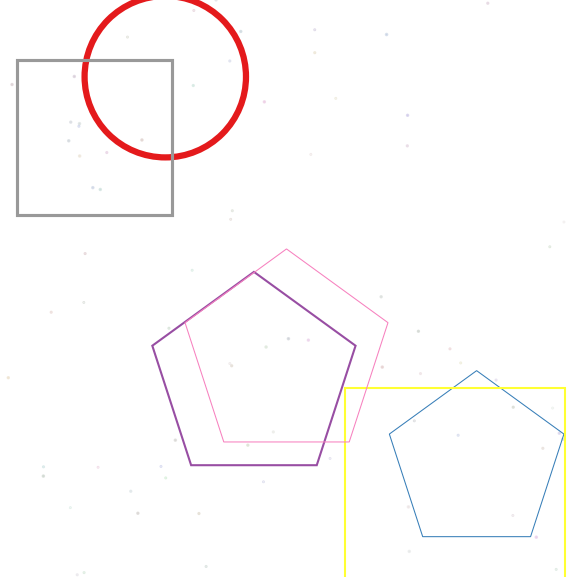[{"shape": "circle", "thickness": 3, "radius": 0.7, "center": [0.286, 0.866]}, {"shape": "pentagon", "thickness": 0.5, "radius": 0.79, "center": [0.825, 0.198]}, {"shape": "pentagon", "thickness": 1, "radius": 0.93, "center": [0.44, 0.343]}, {"shape": "square", "thickness": 1, "radius": 0.96, "center": [0.788, 0.136]}, {"shape": "pentagon", "thickness": 0.5, "radius": 0.92, "center": [0.496, 0.383]}, {"shape": "square", "thickness": 1.5, "radius": 0.67, "center": [0.163, 0.761]}]